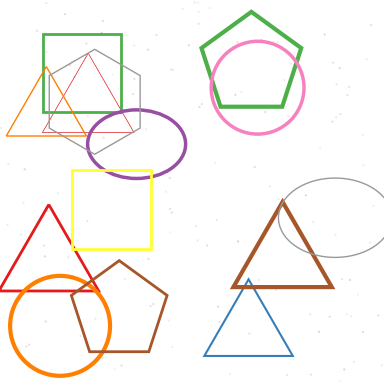[{"shape": "triangle", "thickness": 2, "radius": 0.75, "center": [0.127, 0.319]}, {"shape": "triangle", "thickness": 0.5, "radius": 0.69, "center": [0.229, 0.724]}, {"shape": "triangle", "thickness": 1.5, "radius": 0.66, "center": [0.646, 0.142]}, {"shape": "square", "thickness": 2, "radius": 0.51, "center": [0.213, 0.811]}, {"shape": "pentagon", "thickness": 3, "radius": 0.68, "center": [0.653, 0.833]}, {"shape": "oval", "thickness": 2.5, "radius": 0.64, "center": [0.355, 0.626]}, {"shape": "triangle", "thickness": 1, "radius": 0.6, "center": [0.12, 0.707]}, {"shape": "circle", "thickness": 3, "radius": 0.65, "center": [0.156, 0.154]}, {"shape": "square", "thickness": 2, "radius": 0.51, "center": [0.289, 0.456]}, {"shape": "pentagon", "thickness": 2, "radius": 0.65, "center": [0.31, 0.192]}, {"shape": "triangle", "thickness": 3, "radius": 0.74, "center": [0.734, 0.328]}, {"shape": "circle", "thickness": 2.5, "radius": 0.6, "center": [0.669, 0.772]}, {"shape": "hexagon", "thickness": 1, "radius": 0.68, "center": [0.246, 0.736]}, {"shape": "oval", "thickness": 1, "radius": 0.74, "center": [0.87, 0.434]}]